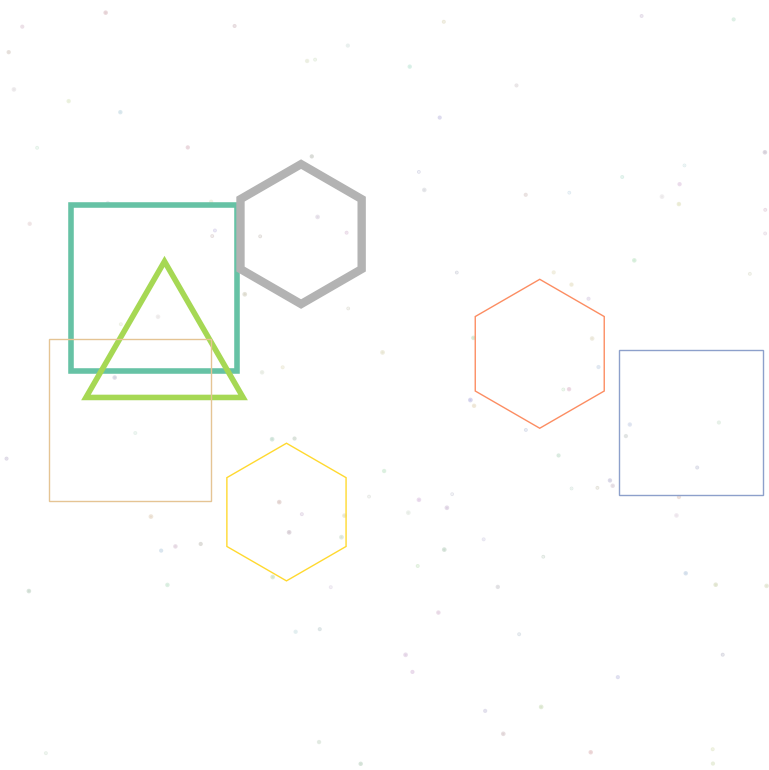[{"shape": "square", "thickness": 2, "radius": 0.54, "center": [0.201, 0.626]}, {"shape": "hexagon", "thickness": 0.5, "radius": 0.48, "center": [0.701, 0.541]}, {"shape": "square", "thickness": 0.5, "radius": 0.47, "center": [0.897, 0.451]}, {"shape": "triangle", "thickness": 2, "radius": 0.59, "center": [0.214, 0.543]}, {"shape": "hexagon", "thickness": 0.5, "radius": 0.45, "center": [0.372, 0.335]}, {"shape": "square", "thickness": 0.5, "radius": 0.53, "center": [0.169, 0.455]}, {"shape": "hexagon", "thickness": 3, "radius": 0.45, "center": [0.391, 0.696]}]